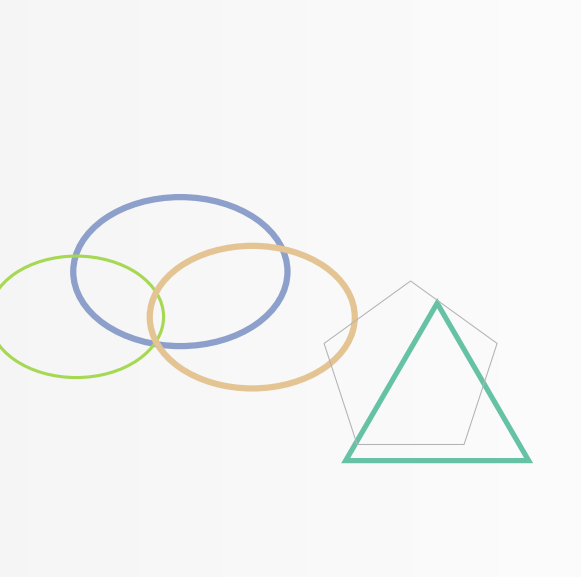[{"shape": "triangle", "thickness": 2.5, "radius": 0.91, "center": [0.752, 0.292]}, {"shape": "oval", "thickness": 3, "radius": 0.92, "center": [0.31, 0.529]}, {"shape": "oval", "thickness": 1.5, "radius": 0.75, "center": [0.131, 0.451]}, {"shape": "oval", "thickness": 3, "radius": 0.88, "center": [0.434, 0.45]}, {"shape": "pentagon", "thickness": 0.5, "radius": 0.78, "center": [0.706, 0.356]}]